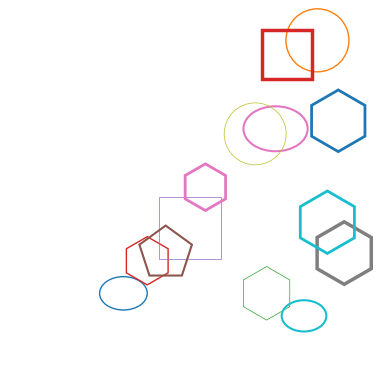[{"shape": "hexagon", "thickness": 2, "radius": 0.4, "center": [0.879, 0.686]}, {"shape": "oval", "thickness": 1, "radius": 0.31, "center": [0.321, 0.238]}, {"shape": "circle", "thickness": 1, "radius": 0.41, "center": [0.825, 0.895]}, {"shape": "hexagon", "thickness": 0.5, "radius": 0.35, "center": [0.692, 0.238]}, {"shape": "hexagon", "thickness": 1, "radius": 0.31, "center": [0.382, 0.323]}, {"shape": "square", "thickness": 2.5, "radius": 0.32, "center": [0.745, 0.858]}, {"shape": "square", "thickness": 0.5, "radius": 0.4, "center": [0.494, 0.407]}, {"shape": "pentagon", "thickness": 1.5, "radius": 0.36, "center": [0.43, 0.342]}, {"shape": "oval", "thickness": 1.5, "radius": 0.42, "center": [0.716, 0.666]}, {"shape": "hexagon", "thickness": 2, "radius": 0.3, "center": [0.533, 0.514]}, {"shape": "hexagon", "thickness": 2.5, "radius": 0.41, "center": [0.894, 0.343]}, {"shape": "circle", "thickness": 0.5, "radius": 0.4, "center": [0.663, 0.652]}, {"shape": "hexagon", "thickness": 2, "radius": 0.41, "center": [0.85, 0.423]}, {"shape": "oval", "thickness": 1.5, "radius": 0.29, "center": [0.79, 0.18]}]